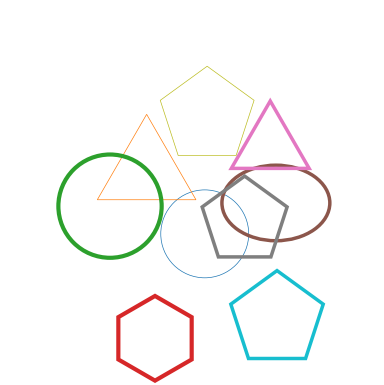[{"shape": "circle", "thickness": 0.5, "radius": 0.57, "center": [0.532, 0.393]}, {"shape": "triangle", "thickness": 0.5, "radius": 0.74, "center": [0.381, 0.555]}, {"shape": "circle", "thickness": 3, "radius": 0.67, "center": [0.286, 0.465]}, {"shape": "hexagon", "thickness": 3, "radius": 0.55, "center": [0.403, 0.121]}, {"shape": "oval", "thickness": 2.5, "radius": 0.7, "center": [0.717, 0.473]}, {"shape": "triangle", "thickness": 2.5, "radius": 0.58, "center": [0.702, 0.621]}, {"shape": "pentagon", "thickness": 2.5, "radius": 0.58, "center": [0.635, 0.427]}, {"shape": "pentagon", "thickness": 0.5, "radius": 0.64, "center": [0.538, 0.7]}, {"shape": "pentagon", "thickness": 2.5, "radius": 0.63, "center": [0.72, 0.171]}]